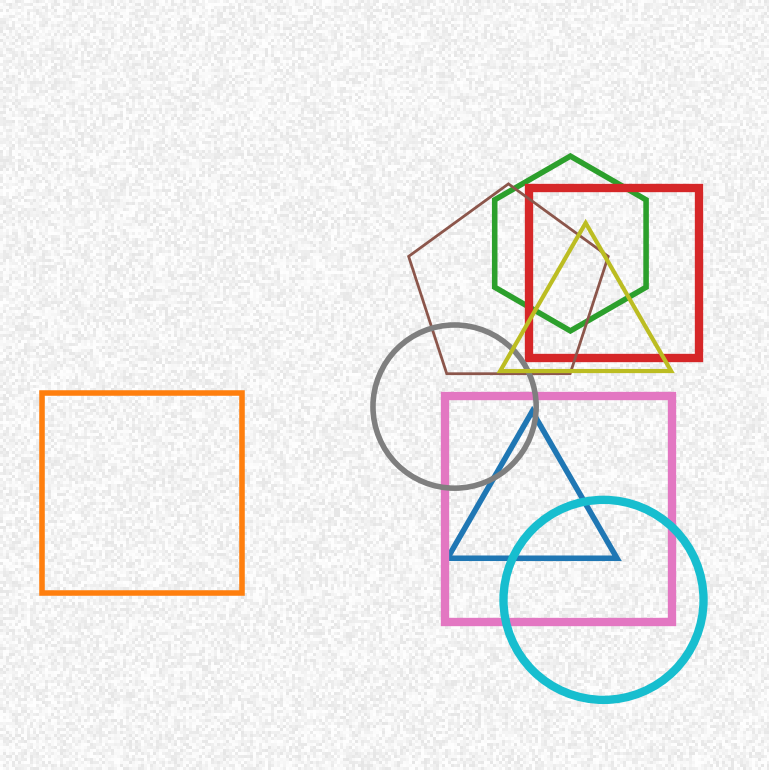[{"shape": "triangle", "thickness": 2, "radius": 0.64, "center": [0.691, 0.339]}, {"shape": "square", "thickness": 2, "radius": 0.65, "center": [0.185, 0.359]}, {"shape": "hexagon", "thickness": 2, "radius": 0.57, "center": [0.741, 0.684]}, {"shape": "square", "thickness": 3, "radius": 0.55, "center": [0.797, 0.646]}, {"shape": "pentagon", "thickness": 1, "radius": 0.68, "center": [0.66, 0.625]}, {"shape": "square", "thickness": 3, "radius": 0.73, "center": [0.725, 0.339]}, {"shape": "circle", "thickness": 2, "radius": 0.53, "center": [0.59, 0.472]}, {"shape": "triangle", "thickness": 1.5, "radius": 0.64, "center": [0.761, 0.582]}, {"shape": "circle", "thickness": 3, "radius": 0.65, "center": [0.784, 0.221]}]